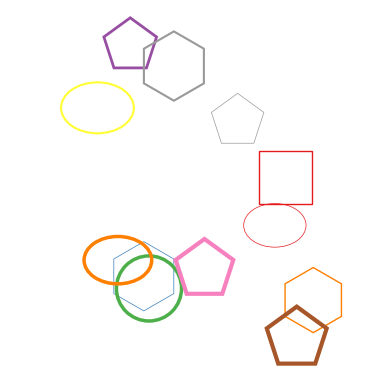[{"shape": "oval", "thickness": 0.5, "radius": 0.4, "center": [0.714, 0.415]}, {"shape": "square", "thickness": 1, "radius": 0.35, "center": [0.741, 0.539]}, {"shape": "hexagon", "thickness": 0.5, "radius": 0.45, "center": [0.374, 0.282]}, {"shape": "circle", "thickness": 2.5, "radius": 0.42, "center": [0.387, 0.251]}, {"shape": "pentagon", "thickness": 2, "radius": 0.36, "center": [0.338, 0.882]}, {"shape": "oval", "thickness": 2.5, "radius": 0.44, "center": [0.306, 0.324]}, {"shape": "hexagon", "thickness": 1, "radius": 0.42, "center": [0.814, 0.221]}, {"shape": "oval", "thickness": 1.5, "radius": 0.47, "center": [0.253, 0.72]}, {"shape": "pentagon", "thickness": 3, "radius": 0.41, "center": [0.771, 0.122]}, {"shape": "pentagon", "thickness": 3, "radius": 0.39, "center": [0.531, 0.301]}, {"shape": "hexagon", "thickness": 1.5, "radius": 0.45, "center": [0.452, 0.828]}, {"shape": "pentagon", "thickness": 0.5, "radius": 0.36, "center": [0.617, 0.686]}]